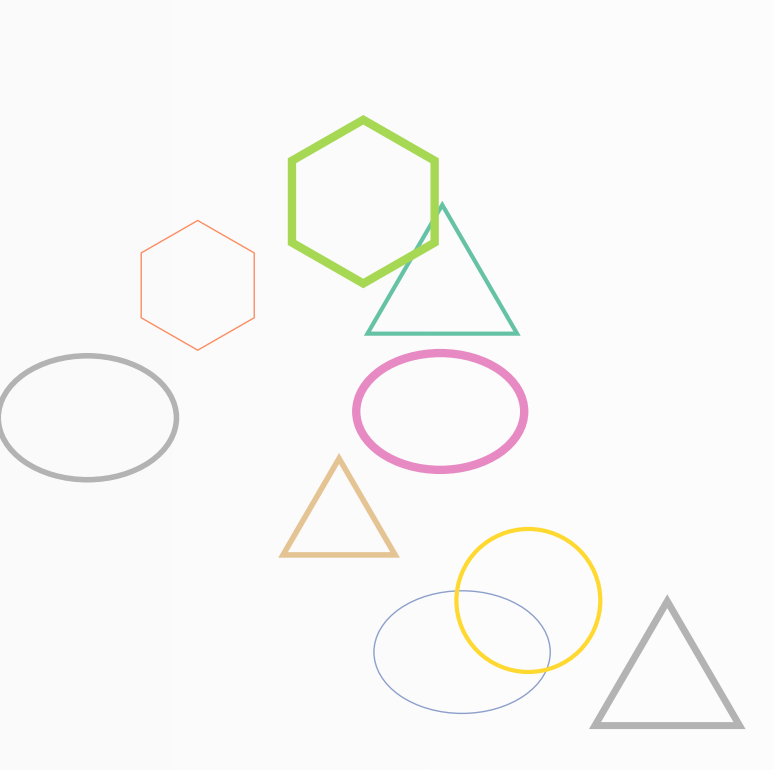[{"shape": "triangle", "thickness": 1.5, "radius": 0.56, "center": [0.571, 0.622]}, {"shape": "hexagon", "thickness": 0.5, "radius": 0.42, "center": [0.255, 0.629]}, {"shape": "oval", "thickness": 0.5, "radius": 0.57, "center": [0.596, 0.153]}, {"shape": "oval", "thickness": 3, "radius": 0.54, "center": [0.568, 0.466]}, {"shape": "hexagon", "thickness": 3, "radius": 0.53, "center": [0.469, 0.738]}, {"shape": "circle", "thickness": 1.5, "radius": 0.46, "center": [0.682, 0.22]}, {"shape": "triangle", "thickness": 2, "radius": 0.42, "center": [0.438, 0.321]}, {"shape": "oval", "thickness": 2, "radius": 0.57, "center": [0.113, 0.457]}, {"shape": "triangle", "thickness": 2.5, "radius": 0.54, "center": [0.861, 0.112]}]